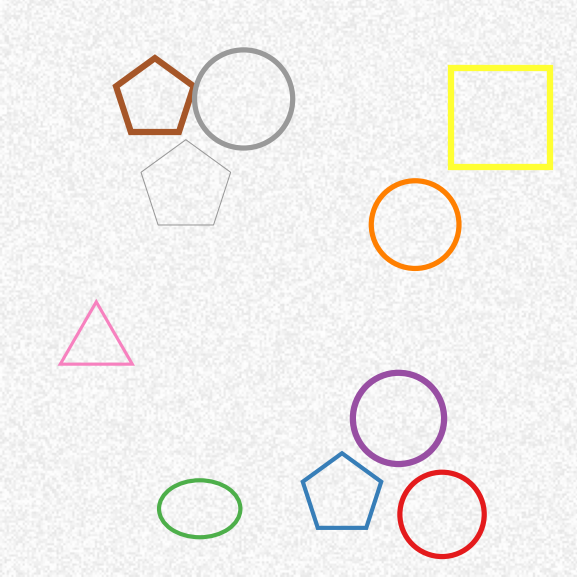[{"shape": "circle", "thickness": 2.5, "radius": 0.37, "center": [0.765, 0.108]}, {"shape": "pentagon", "thickness": 2, "radius": 0.36, "center": [0.592, 0.143]}, {"shape": "oval", "thickness": 2, "radius": 0.35, "center": [0.346, 0.118]}, {"shape": "circle", "thickness": 3, "radius": 0.39, "center": [0.69, 0.275]}, {"shape": "circle", "thickness": 2.5, "radius": 0.38, "center": [0.719, 0.61]}, {"shape": "square", "thickness": 3, "radius": 0.43, "center": [0.867, 0.795]}, {"shape": "pentagon", "thickness": 3, "radius": 0.35, "center": [0.268, 0.828]}, {"shape": "triangle", "thickness": 1.5, "radius": 0.36, "center": [0.167, 0.405]}, {"shape": "pentagon", "thickness": 0.5, "radius": 0.41, "center": [0.322, 0.676]}, {"shape": "circle", "thickness": 2.5, "radius": 0.42, "center": [0.422, 0.828]}]